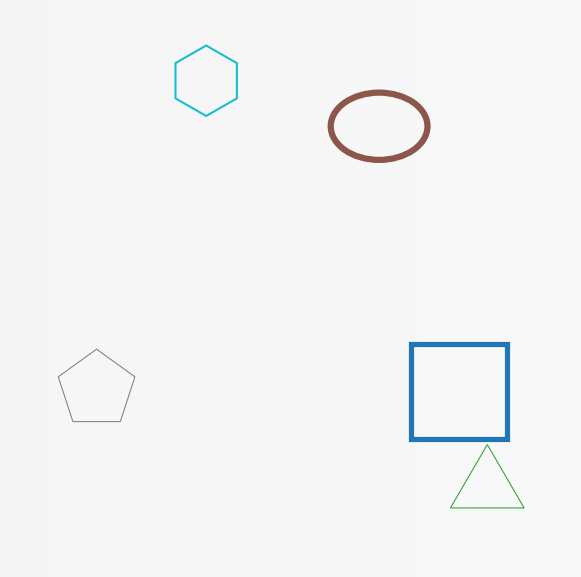[{"shape": "square", "thickness": 2.5, "radius": 0.41, "center": [0.79, 0.321]}, {"shape": "triangle", "thickness": 0.5, "radius": 0.37, "center": [0.838, 0.156]}, {"shape": "oval", "thickness": 3, "radius": 0.42, "center": [0.652, 0.78]}, {"shape": "pentagon", "thickness": 0.5, "radius": 0.35, "center": [0.166, 0.325]}, {"shape": "hexagon", "thickness": 1, "radius": 0.3, "center": [0.355, 0.859]}]